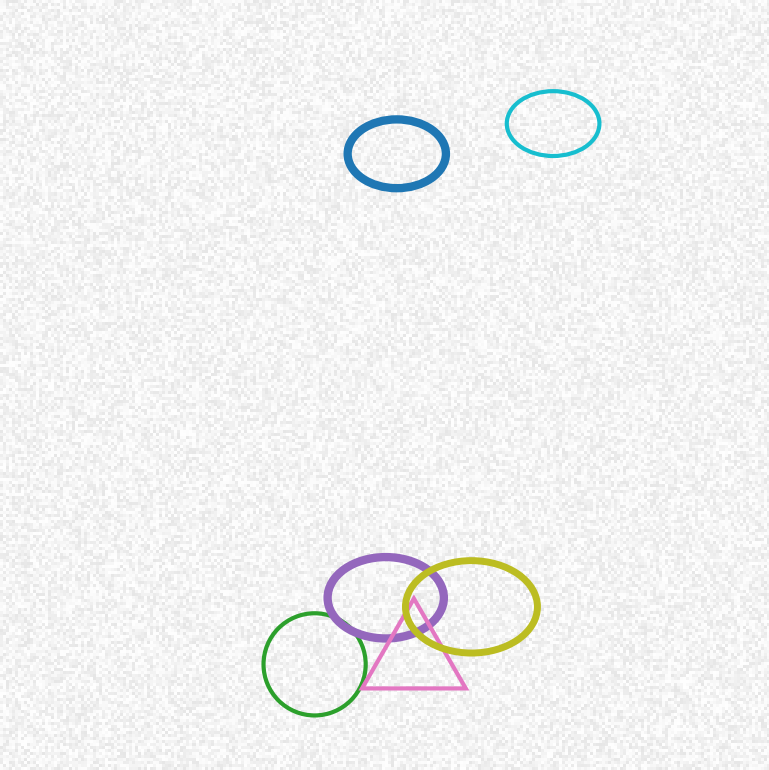[{"shape": "oval", "thickness": 3, "radius": 0.32, "center": [0.515, 0.8]}, {"shape": "circle", "thickness": 1.5, "radius": 0.33, "center": [0.409, 0.137]}, {"shape": "oval", "thickness": 3, "radius": 0.38, "center": [0.501, 0.224]}, {"shape": "triangle", "thickness": 1.5, "radius": 0.39, "center": [0.538, 0.145]}, {"shape": "oval", "thickness": 2.5, "radius": 0.43, "center": [0.612, 0.212]}, {"shape": "oval", "thickness": 1.5, "radius": 0.3, "center": [0.718, 0.84]}]